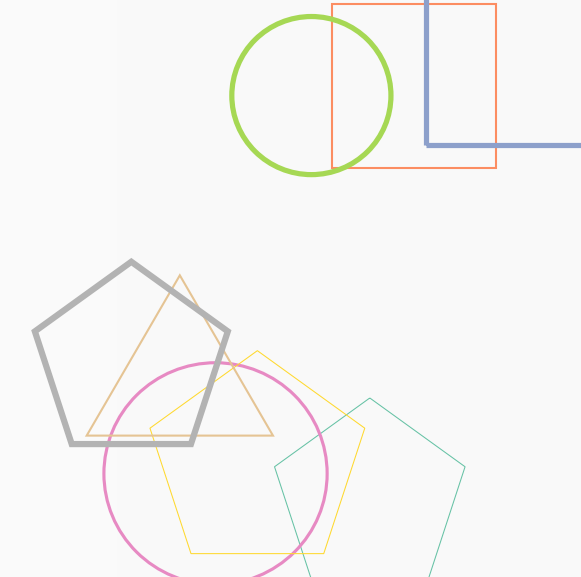[{"shape": "pentagon", "thickness": 0.5, "radius": 0.86, "center": [0.636, 0.138]}, {"shape": "square", "thickness": 1, "radius": 0.71, "center": [0.712, 0.85]}, {"shape": "square", "thickness": 2.5, "radius": 0.74, "center": [0.882, 0.897]}, {"shape": "circle", "thickness": 1.5, "radius": 0.96, "center": [0.371, 0.179]}, {"shape": "circle", "thickness": 2.5, "radius": 0.68, "center": [0.536, 0.834]}, {"shape": "pentagon", "thickness": 0.5, "radius": 0.97, "center": [0.443, 0.198]}, {"shape": "triangle", "thickness": 1, "radius": 0.93, "center": [0.309, 0.337]}, {"shape": "pentagon", "thickness": 3, "radius": 0.87, "center": [0.226, 0.371]}]